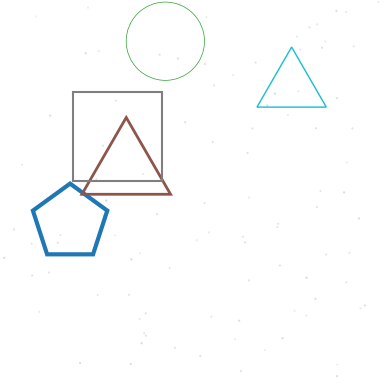[{"shape": "pentagon", "thickness": 3, "radius": 0.51, "center": [0.182, 0.422]}, {"shape": "circle", "thickness": 0.5, "radius": 0.51, "center": [0.429, 0.893]}, {"shape": "triangle", "thickness": 2, "radius": 0.66, "center": [0.328, 0.562]}, {"shape": "square", "thickness": 1.5, "radius": 0.58, "center": [0.305, 0.644]}, {"shape": "triangle", "thickness": 1, "radius": 0.52, "center": [0.757, 0.774]}]